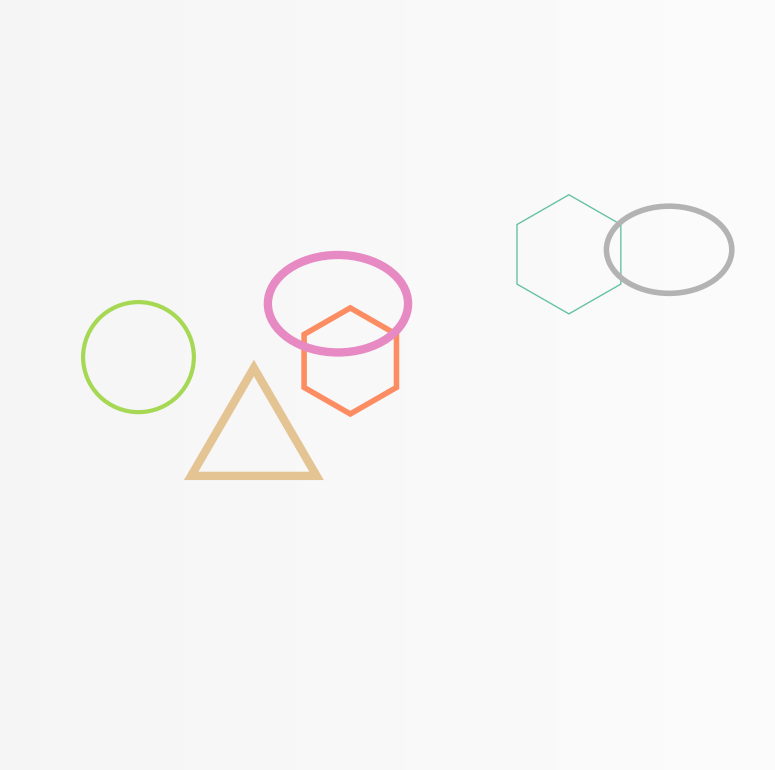[{"shape": "hexagon", "thickness": 0.5, "radius": 0.39, "center": [0.734, 0.67]}, {"shape": "hexagon", "thickness": 2, "radius": 0.34, "center": [0.452, 0.531]}, {"shape": "oval", "thickness": 3, "radius": 0.45, "center": [0.436, 0.606]}, {"shape": "circle", "thickness": 1.5, "radius": 0.36, "center": [0.179, 0.536]}, {"shape": "triangle", "thickness": 3, "radius": 0.47, "center": [0.328, 0.429]}, {"shape": "oval", "thickness": 2, "radius": 0.4, "center": [0.863, 0.676]}]